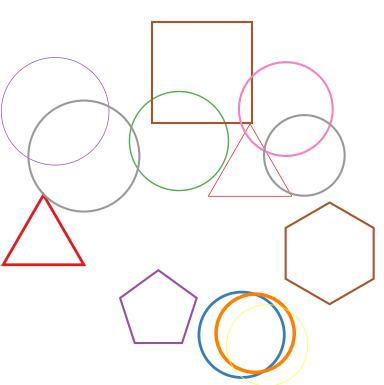[{"shape": "triangle", "thickness": 0.5, "radius": 0.63, "center": [0.65, 0.553]}, {"shape": "triangle", "thickness": 2, "radius": 0.6, "center": [0.113, 0.373]}, {"shape": "circle", "thickness": 2, "radius": 0.55, "center": [0.628, 0.13]}, {"shape": "circle", "thickness": 1, "radius": 0.64, "center": [0.465, 0.634]}, {"shape": "pentagon", "thickness": 1.5, "radius": 0.52, "center": [0.411, 0.194]}, {"shape": "circle", "thickness": 0.5, "radius": 0.7, "center": [0.143, 0.711]}, {"shape": "circle", "thickness": 2.5, "radius": 0.51, "center": [0.663, 0.134]}, {"shape": "circle", "thickness": 0.5, "radius": 0.53, "center": [0.694, 0.103]}, {"shape": "hexagon", "thickness": 1.5, "radius": 0.66, "center": [0.856, 0.342]}, {"shape": "square", "thickness": 1.5, "radius": 0.65, "center": [0.525, 0.812]}, {"shape": "circle", "thickness": 1.5, "radius": 0.61, "center": [0.742, 0.717]}, {"shape": "circle", "thickness": 1.5, "radius": 0.52, "center": [0.791, 0.596]}, {"shape": "circle", "thickness": 1.5, "radius": 0.72, "center": [0.218, 0.595]}]